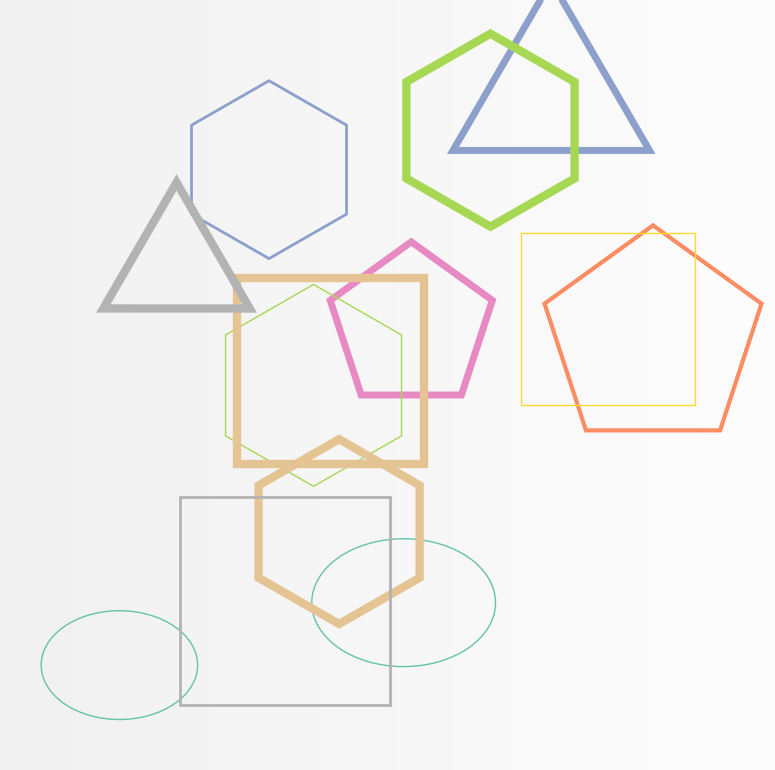[{"shape": "oval", "thickness": 0.5, "radius": 0.59, "center": [0.521, 0.217]}, {"shape": "oval", "thickness": 0.5, "radius": 0.5, "center": [0.154, 0.136]}, {"shape": "pentagon", "thickness": 1.5, "radius": 0.74, "center": [0.843, 0.56]}, {"shape": "hexagon", "thickness": 1, "radius": 0.58, "center": [0.347, 0.78]}, {"shape": "triangle", "thickness": 2.5, "radius": 0.73, "center": [0.711, 0.878]}, {"shape": "pentagon", "thickness": 2.5, "radius": 0.55, "center": [0.531, 0.576]}, {"shape": "hexagon", "thickness": 3, "radius": 0.63, "center": [0.633, 0.831]}, {"shape": "hexagon", "thickness": 0.5, "radius": 0.66, "center": [0.405, 0.499]}, {"shape": "square", "thickness": 0.5, "radius": 0.56, "center": [0.785, 0.585]}, {"shape": "hexagon", "thickness": 3, "radius": 0.6, "center": [0.438, 0.31]}, {"shape": "square", "thickness": 3, "radius": 0.6, "center": [0.426, 0.518]}, {"shape": "triangle", "thickness": 3, "radius": 0.55, "center": [0.228, 0.654]}, {"shape": "square", "thickness": 1, "radius": 0.68, "center": [0.368, 0.219]}]